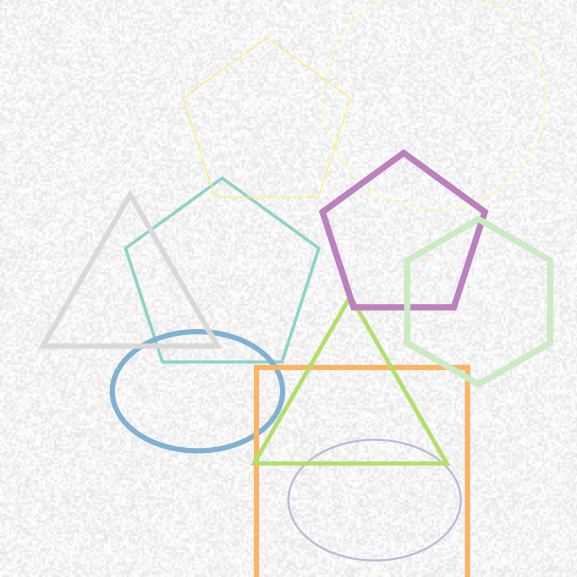[{"shape": "pentagon", "thickness": 1.5, "radius": 0.88, "center": [0.385, 0.515]}, {"shape": "circle", "thickness": 0.5, "radius": 0.96, "center": [0.752, 0.83]}, {"shape": "oval", "thickness": 1, "radius": 0.75, "center": [0.649, 0.133]}, {"shape": "oval", "thickness": 2.5, "radius": 0.74, "center": [0.342, 0.322]}, {"shape": "square", "thickness": 2.5, "radius": 0.91, "center": [0.627, 0.181]}, {"shape": "triangle", "thickness": 2, "radius": 0.96, "center": [0.607, 0.293]}, {"shape": "triangle", "thickness": 2.5, "radius": 0.87, "center": [0.225, 0.487]}, {"shape": "pentagon", "thickness": 3, "radius": 0.74, "center": [0.699, 0.586]}, {"shape": "hexagon", "thickness": 3, "radius": 0.71, "center": [0.829, 0.477]}, {"shape": "pentagon", "thickness": 0.5, "radius": 0.76, "center": [0.462, 0.781]}]